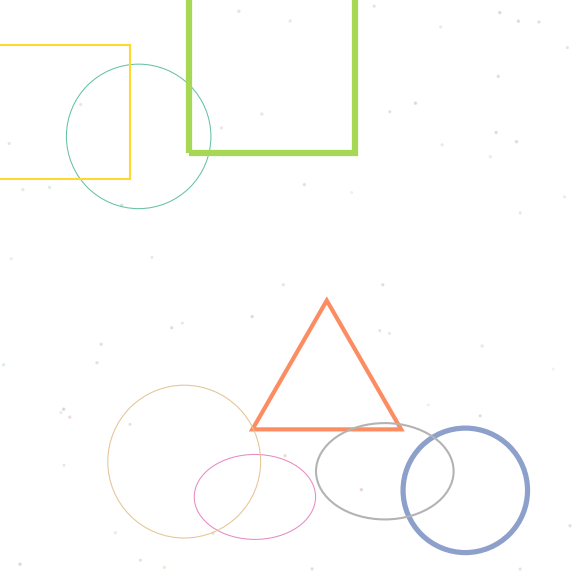[{"shape": "circle", "thickness": 0.5, "radius": 0.63, "center": [0.24, 0.763]}, {"shape": "triangle", "thickness": 2, "radius": 0.74, "center": [0.566, 0.33]}, {"shape": "circle", "thickness": 2.5, "radius": 0.54, "center": [0.806, 0.15]}, {"shape": "oval", "thickness": 0.5, "radius": 0.53, "center": [0.441, 0.139]}, {"shape": "square", "thickness": 3, "radius": 0.72, "center": [0.471, 0.879]}, {"shape": "square", "thickness": 1, "radius": 0.58, "center": [0.11, 0.806]}, {"shape": "circle", "thickness": 0.5, "radius": 0.66, "center": [0.319, 0.2]}, {"shape": "oval", "thickness": 1, "radius": 0.6, "center": [0.666, 0.183]}]